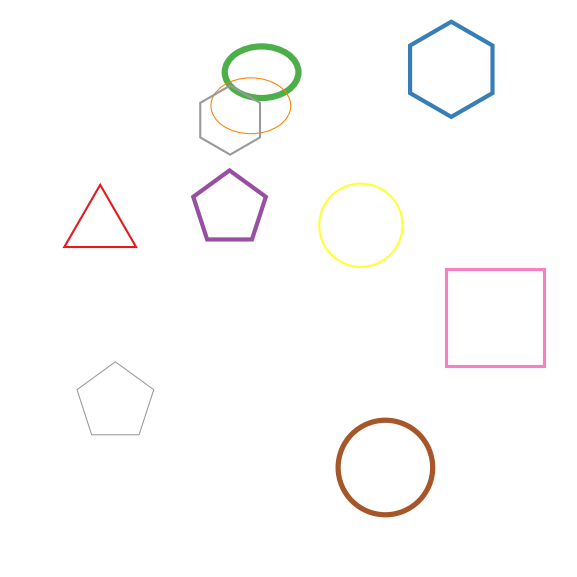[{"shape": "triangle", "thickness": 1, "radius": 0.36, "center": [0.174, 0.607]}, {"shape": "hexagon", "thickness": 2, "radius": 0.41, "center": [0.781, 0.879]}, {"shape": "oval", "thickness": 3, "radius": 0.32, "center": [0.453, 0.874]}, {"shape": "pentagon", "thickness": 2, "radius": 0.33, "center": [0.397, 0.638]}, {"shape": "oval", "thickness": 0.5, "radius": 0.35, "center": [0.434, 0.816]}, {"shape": "circle", "thickness": 1, "radius": 0.36, "center": [0.625, 0.609]}, {"shape": "circle", "thickness": 2.5, "radius": 0.41, "center": [0.667, 0.19]}, {"shape": "square", "thickness": 1.5, "radius": 0.42, "center": [0.857, 0.449]}, {"shape": "hexagon", "thickness": 1, "radius": 0.3, "center": [0.398, 0.791]}, {"shape": "pentagon", "thickness": 0.5, "radius": 0.35, "center": [0.2, 0.303]}]